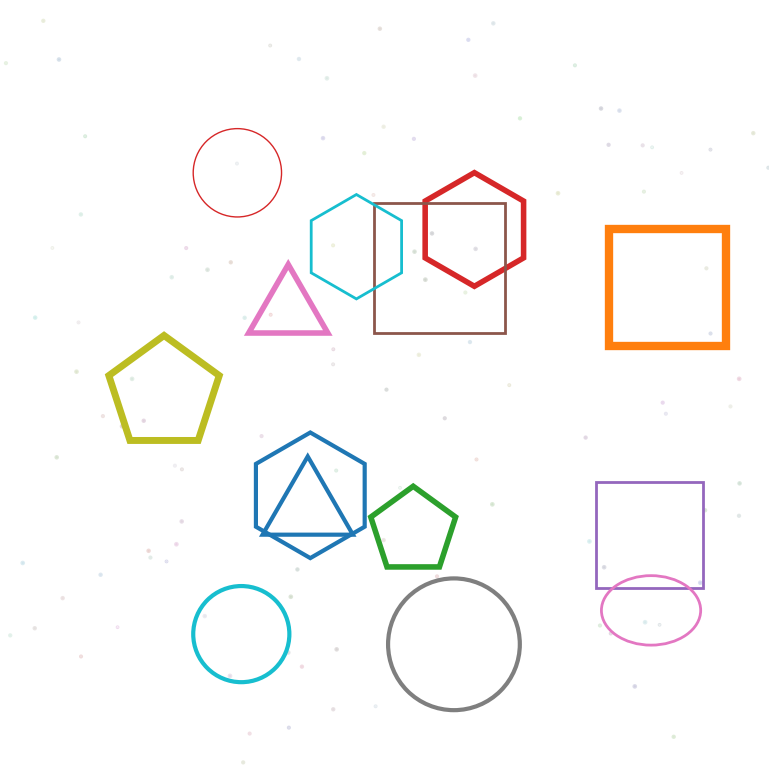[{"shape": "triangle", "thickness": 1.5, "radius": 0.34, "center": [0.4, 0.339]}, {"shape": "hexagon", "thickness": 1.5, "radius": 0.41, "center": [0.403, 0.357]}, {"shape": "square", "thickness": 3, "radius": 0.38, "center": [0.867, 0.626]}, {"shape": "pentagon", "thickness": 2, "radius": 0.29, "center": [0.537, 0.311]}, {"shape": "hexagon", "thickness": 2, "radius": 0.37, "center": [0.616, 0.702]}, {"shape": "circle", "thickness": 0.5, "radius": 0.29, "center": [0.308, 0.776]}, {"shape": "square", "thickness": 1, "radius": 0.35, "center": [0.843, 0.305]}, {"shape": "square", "thickness": 1, "radius": 0.42, "center": [0.571, 0.652]}, {"shape": "triangle", "thickness": 2, "radius": 0.3, "center": [0.374, 0.597]}, {"shape": "oval", "thickness": 1, "radius": 0.32, "center": [0.846, 0.207]}, {"shape": "circle", "thickness": 1.5, "radius": 0.43, "center": [0.59, 0.163]}, {"shape": "pentagon", "thickness": 2.5, "radius": 0.38, "center": [0.213, 0.489]}, {"shape": "circle", "thickness": 1.5, "radius": 0.31, "center": [0.313, 0.176]}, {"shape": "hexagon", "thickness": 1, "radius": 0.34, "center": [0.463, 0.68]}]